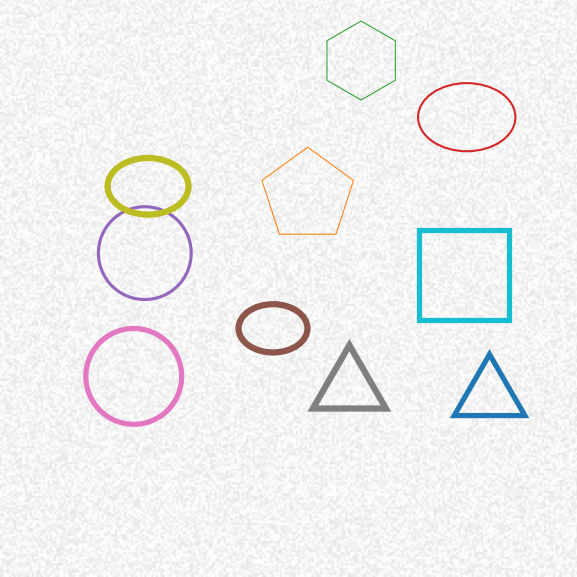[{"shape": "triangle", "thickness": 2.5, "radius": 0.35, "center": [0.848, 0.315]}, {"shape": "pentagon", "thickness": 0.5, "radius": 0.42, "center": [0.533, 0.661]}, {"shape": "hexagon", "thickness": 0.5, "radius": 0.34, "center": [0.625, 0.894]}, {"shape": "oval", "thickness": 1, "radius": 0.42, "center": [0.808, 0.796]}, {"shape": "circle", "thickness": 1.5, "radius": 0.4, "center": [0.251, 0.561]}, {"shape": "oval", "thickness": 3, "radius": 0.3, "center": [0.473, 0.431]}, {"shape": "circle", "thickness": 2.5, "radius": 0.41, "center": [0.232, 0.347]}, {"shape": "triangle", "thickness": 3, "radius": 0.37, "center": [0.605, 0.328]}, {"shape": "oval", "thickness": 3, "radius": 0.35, "center": [0.256, 0.677]}, {"shape": "square", "thickness": 2.5, "radius": 0.39, "center": [0.804, 0.523]}]